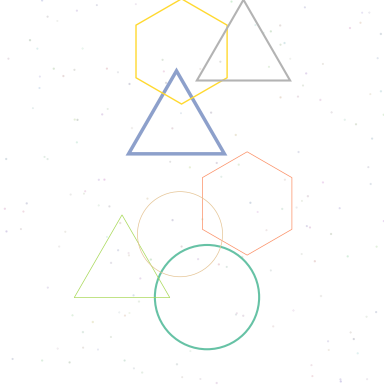[{"shape": "circle", "thickness": 1.5, "radius": 0.68, "center": [0.538, 0.228]}, {"shape": "hexagon", "thickness": 0.5, "radius": 0.67, "center": [0.642, 0.472]}, {"shape": "triangle", "thickness": 2.5, "radius": 0.72, "center": [0.458, 0.672]}, {"shape": "triangle", "thickness": 0.5, "radius": 0.72, "center": [0.317, 0.299]}, {"shape": "hexagon", "thickness": 1, "radius": 0.68, "center": [0.472, 0.866]}, {"shape": "circle", "thickness": 0.5, "radius": 0.55, "center": [0.468, 0.392]}, {"shape": "triangle", "thickness": 1.5, "radius": 0.7, "center": [0.632, 0.861]}]